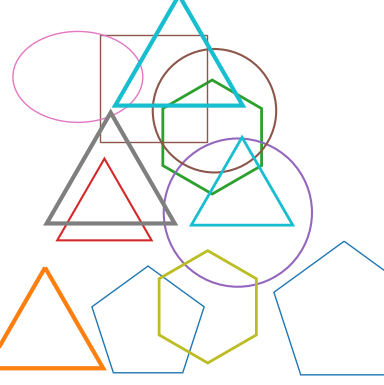[{"shape": "pentagon", "thickness": 1, "radius": 0.77, "center": [0.385, 0.156]}, {"shape": "pentagon", "thickness": 1, "radius": 0.96, "center": [0.894, 0.182]}, {"shape": "triangle", "thickness": 3, "radius": 0.87, "center": [0.117, 0.131]}, {"shape": "hexagon", "thickness": 2, "radius": 0.74, "center": [0.551, 0.644]}, {"shape": "triangle", "thickness": 1.5, "radius": 0.71, "center": [0.271, 0.446]}, {"shape": "circle", "thickness": 1.5, "radius": 0.96, "center": [0.618, 0.448]}, {"shape": "square", "thickness": 1, "radius": 0.69, "center": [0.399, 0.769]}, {"shape": "circle", "thickness": 1.5, "radius": 0.8, "center": [0.557, 0.712]}, {"shape": "oval", "thickness": 1, "radius": 0.84, "center": [0.202, 0.8]}, {"shape": "triangle", "thickness": 3, "radius": 0.96, "center": [0.288, 0.516]}, {"shape": "hexagon", "thickness": 2, "radius": 0.73, "center": [0.54, 0.203]}, {"shape": "triangle", "thickness": 3, "radius": 0.96, "center": [0.465, 0.821]}, {"shape": "triangle", "thickness": 2, "radius": 0.76, "center": [0.629, 0.491]}]